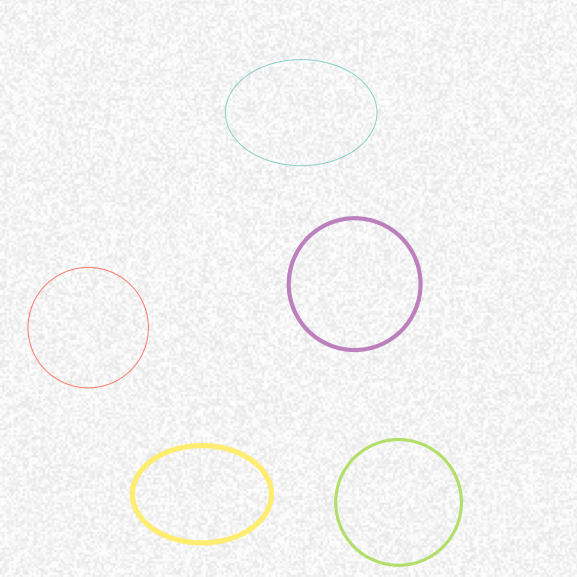[{"shape": "oval", "thickness": 0.5, "radius": 0.66, "center": [0.521, 0.804]}, {"shape": "circle", "thickness": 0.5, "radius": 0.52, "center": [0.153, 0.432]}, {"shape": "circle", "thickness": 1.5, "radius": 0.54, "center": [0.69, 0.129]}, {"shape": "circle", "thickness": 2, "radius": 0.57, "center": [0.614, 0.507]}, {"shape": "oval", "thickness": 2.5, "radius": 0.6, "center": [0.35, 0.143]}]